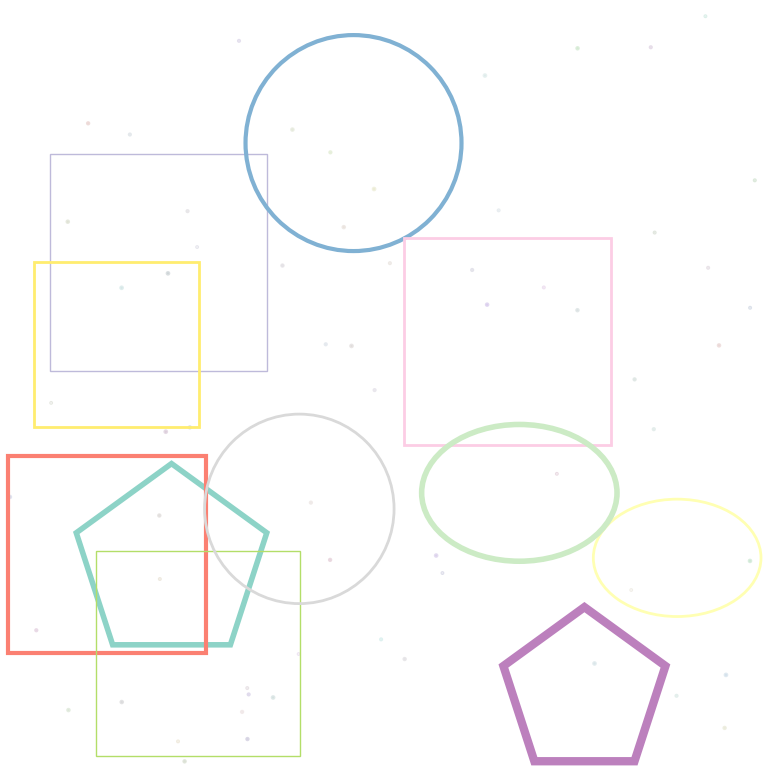[{"shape": "pentagon", "thickness": 2, "radius": 0.65, "center": [0.223, 0.268]}, {"shape": "oval", "thickness": 1, "radius": 0.54, "center": [0.879, 0.276]}, {"shape": "square", "thickness": 0.5, "radius": 0.7, "center": [0.206, 0.659]}, {"shape": "square", "thickness": 1.5, "radius": 0.64, "center": [0.139, 0.28]}, {"shape": "circle", "thickness": 1.5, "radius": 0.7, "center": [0.459, 0.814]}, {"shape": "square", "thickness": 0.5, "radius": 0.66, "center": [0.257, 0.151]}, {"shape": "square", "thickness": 1, "radius": 0.67, "center": [0.659, 0.556]}, {"shape": "circle", "thickness": 1, "radius": 0.62, "center": [0.389, 0.339]}, {"shape": "pentagon", "thickness": 3, "radius": 0.55, "center": [0.759, 0.101]}, {"shape": "oval", "thickness": 2, "radius": 0.63, "center": [0.674, 0.36]}, {"shape": "square", "thickness": 1, "radius": 0.54, "center": [0.151, 0.553]}]